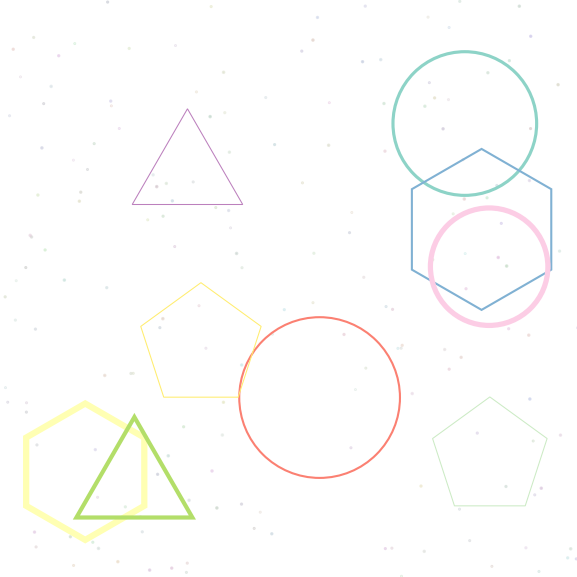[{"shape": "circle", "thickness": 1.5, "radius": 0.62, "center": [0.805, 0.785]}, {"shape": "hexagon", "thickness": 3, "radius": 0.59, "center": [0.148, 0.182]}, {"shape": "circle", "thickness": 1, "radius": 0.7, "center": [0.553, 0.311]}, {"shape": "hexagon", "thickness": 1, "radius": 0.7, "center": [0.834, 0.602]}, {"shape": "triangle", "thickness": 2, "radius": 0.58, "center": [0.233, 0.161]}, {"shape": "circle", "thickness": 2.5, "radius": 0.51, "center": [0.847, 0.537]}, {"shape": "triangle", "thickness": 0.5, "radius": 0.55, "center": [0.325, 0.7]}, {"shape": "pentagon", "thickness": 0.5, "radius": 0.52, "center": [0.848, 0.208]}, {"shape": "pentagon", "thickness": 0.5, "radius": 0.55, "center": [0.348, 0.4]}]